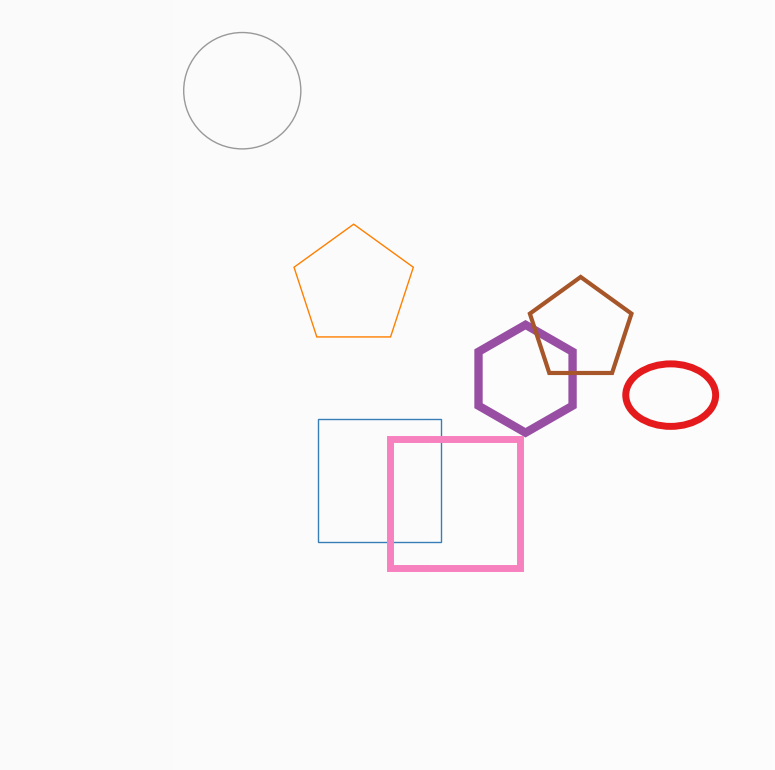[{"shape": "oval", "thickness": 2.5, "radius": 0.29, "center": [0.865, 0.487]}, {"shape": "square", "thickness": 0.5, "radius": 0.4, "center": [0.49, 0.376]}, {"shape": "hexagon", "thickness": 3, "radius": 0.35, "center": [0.678, 0.508]}, {"shape": "pentagon", "thickness": 0.5, "radius": 0.4, "center": [0.456, 0.628]}, {"shape": "pentagon", "thickness": 1.5, "radius": 0.34, "center": [0.749, 0.571]}, {"shape": "square", "thickness": 2.5, "radius": 0.42, "center": [0.587, 0.346]}, {"shape": "circle", "thickness": 0.5, "radius": 0.38, "center": [0.313, 0.882]}]